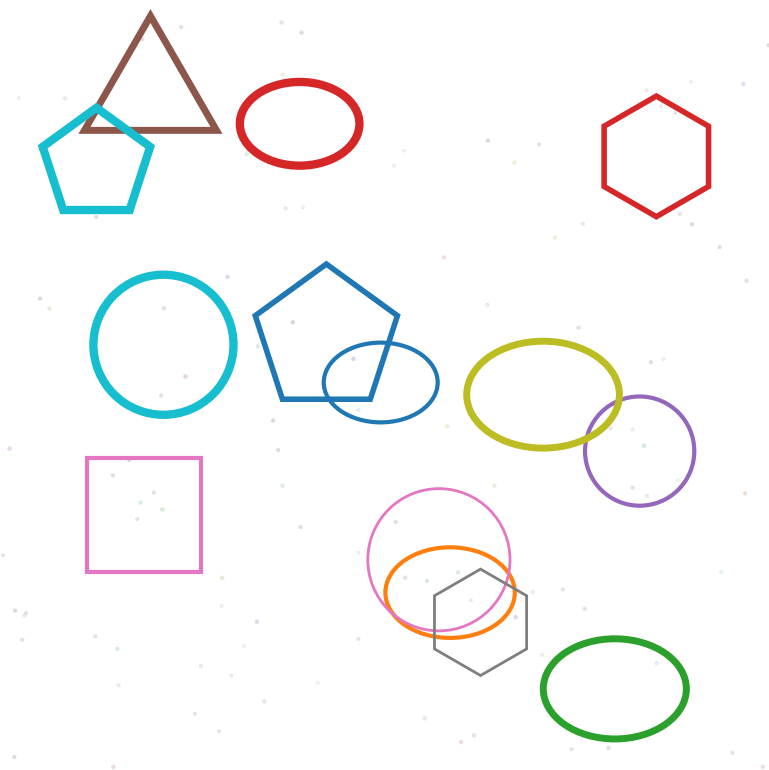[{"shape": "pentagon", "thickness": 2, "radius": 0.49, "center": [0.424, 0.56]}, {"shape": "oval", "thickness": 1.5, "radius": 0.37, "center": [0.494, 0.503]}, {"shape": "oval", "thickness": 1.5, "radius": 0.42, "center": [0.585, 0.23]}, {"shape": "oval", "thickness": 2.5, "radius": 0.46, "center": [0.798, 0.105]}, {"shape": "oval", "thickness": 3, "radius": 0.39, "center": [0.389, 0.839]}, {"shape": "hexagon", "thickness": 2, "radius": 0.39, "center": [0.852, 0.797]}, {"shape": "circle", "thickness": 1.5, "radius": 0.35, "center": [0.831, 0.414]}, {"shape": "triangle", "thickness": 2.5, "radius": 0.5, "center": [0.195, 0.88]}, {"shape": "circle", "thickness": 1, "radius": 0.46, "center": [0.57, 0.273]}, {"shape": "square", "thickness": 1.5, "radius": 0.37, "center": [0.187, 0.331]}, {"shape": "hexagon", "thickness": 1, "radius": 0.35, "center": [0.624, 0.192]}, {"shape": "oval", "thickness": 2.5, "radius": 0.5, "center": [0.705, 0.487]}, {"shape": "circle", "thickness": 3, "radius": 0.45, "center": [0.212, 0.552]}, {"shape": "pentagon", "thickness": 3, "radius": 0.37, "center": [0.125, 0.787]}]